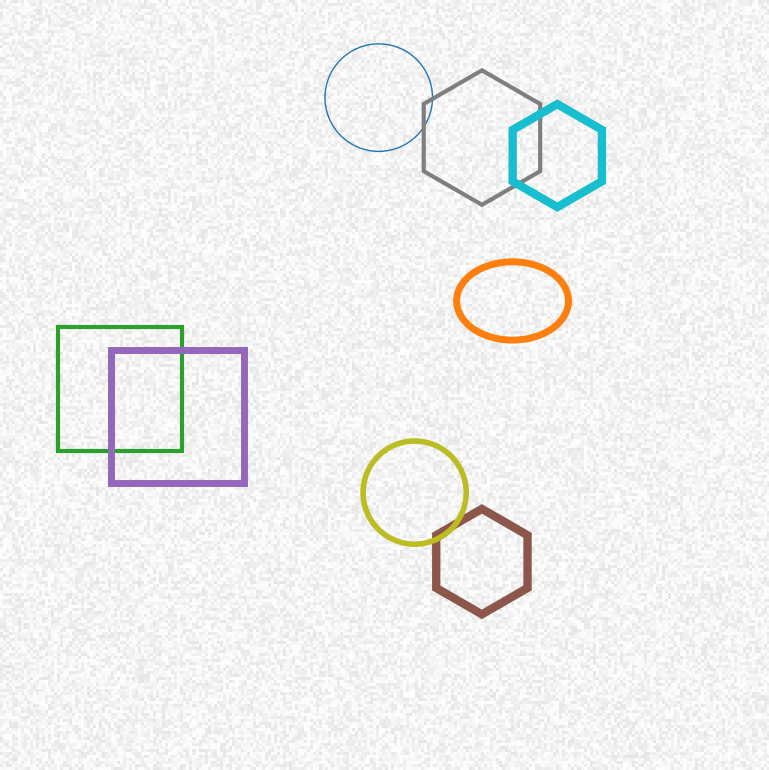[{"shape": "circle", "thickness": 0.5, "radius": 0.35, "center": [0.492, 0.873]}, {"shape": "oval", "thickness": 2.5, "radius": 0.36, "center": [0.666, 0.609]}, {"shape": "square", "thickness": 1.5, "radius": 0.4, "center": [0.156, 0.495]}, {"shape": "square", "thickness": 2.5, "radius": 0.43, "center": [0.23, 0.459]}, {"shape": "hexagon", "thickness": 3, "radius": 0.34, "center": [0.626, 0.271]}, {"shape": "hexagon", "thickness": 1.5, "radius": 0.44, "center": [0.626, 0.821]}, {"shape": "circle", "thickness": 2, "radius": 0.33, "center": [0.539, 0.36]}, {"shape": "hexagon", "thickness": 3, "radius": 0.33, "center": [0.724, 0.798]}]